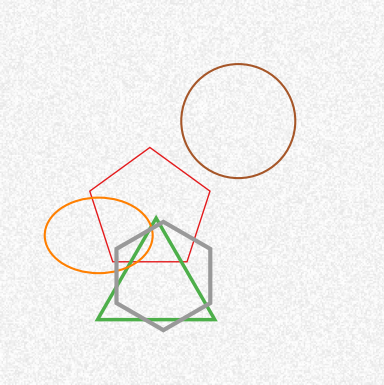[{"shape": "pentagon", "thickness": 1, "radius": 0.82, "center": [0.389, 0.453]}, {"shape": "triangle", "thickness": 2.5, "radius": 0.88, "center": [0.406, 0.258]}, {"shape": "oval", "thickness": 1.5, "radius": 0.7, "center": [0.256, 0.389]}, {"shape": "circle", "thickness": 1.5, "radius": 0.74, "center": [0.619, 0.685]}, {"shape": "hexagon", "thickness": 3, "radius": 0.7, "center": [0.424, 0.283]}]